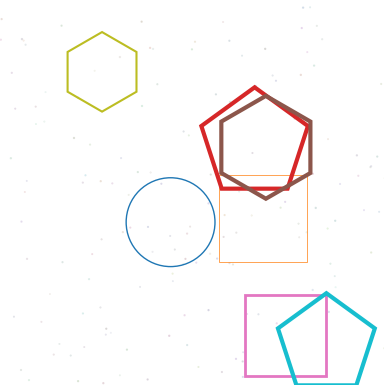[{"shape": "circle", "thickness": 1, "radius": 0.58, "center": [0.443, 0.423]}, {"shape": "square", "thickness": 0.5, "radius": 0.57, "center": [0.683, 0.433]}, {"shape": "pentagon", "thickness": 3, "radius": 0.73, "center": [0.661, 0.628]}, {"shape": "hexagon", "thickness": 3, "radius": 0.67, "center": [0.691, 0.617]}, {"shape": "square", "thickness": 2, "radius": 0.53, "center": [0.741, 0.128]}, {"shape": "hexagon", "thickness": 1.5, "radius": 0.52, "center": [0.265, 0.813]}, {"shape": "pentagon", "thickness": 3, "radius": 0.66, "center": [0.848, 0.106]}]